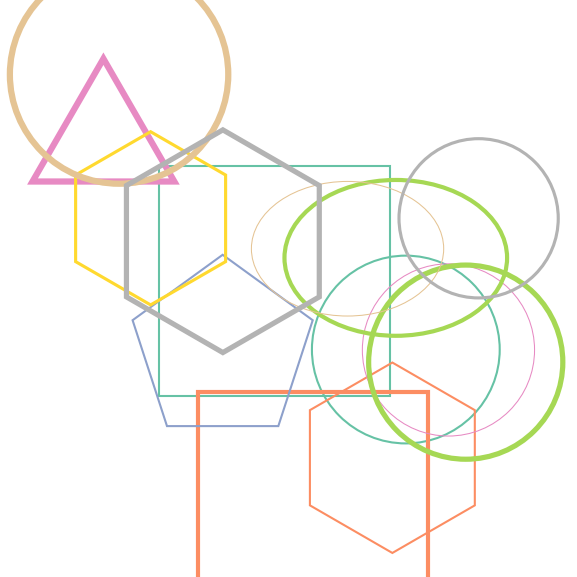[{"shape": "circle", "thickness": 1, "radius": 0.81, "center": [0.703, 0.394]}, {"shape": "square", "thickness": 1, "radius": 1.0, "center": [0.476, 0.512]}, {"shape": "hexagon", "thickness": 1, "radius": 0.82, "center": [0.679, 0.206]}, {"shape": "square", "thickness": 2, "radius": 0.99, "center": [0.542, 0.121]}, {"shape": "pentagon", "thickness": 1, "radius": 0.82, "center": [0.386, 0.394]}, {"shape": "circle", "thickness": 0.5, "radius": 0.75, "center": [0.777, 0.393]}, {"shape": "triangle", "thickness": 3, "radius": 0.71, "center": [0.179, 0.756]}, {"shape": "circle", "thickness": 2.5, "radius": 0.84, "center": [0.806, 0.372]}, {"shape": "oval", "thickness": 2, "radius": 0.96, "center": [0.685, 0.553]}, {"shape": "hexagon", "thickness": 1.5, "radius": 0.75, "center": [0.261, 0.621]}, {"shape": "oval", "thickness": 0.5, "radius": 0.83, "center": [0.602, 0.568]}, {"shape": "circle", "thickness": 3, "radius": 0.95, "center": [0.206, 0.87]}, {"shape": "hexagon", "thickness": 2.5, "radius": 0.96, "center": [0.386, 0.581]}, {"shape": "circle", "thickness": 1.5, "radius": 0.69, "center": [0.829, 0.621]}]